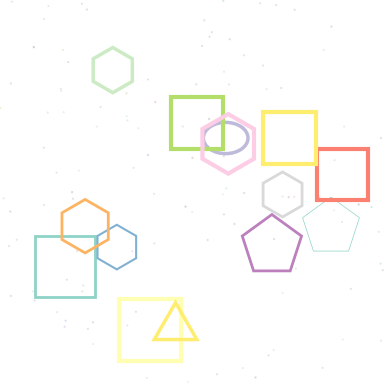[{"shape": "square", "thickness": 2, "radius": 0.39, "center": [0.17, 0.308]}, {"shape": "pentagon", "thickness": 0.5, "radius": 0.39, "center": [0.86, 0.411]}, {"shape": "square", "thickness": 3, "radius": 0.4, "center": [0.389, 0.144]}, {"shape": "oval", "thickness": 2.5, "radius": 0.29, "center": [0.586, 0.642]}, {"shape": "square", "thickness": 3, "radius": 0.34, "center": [0.889, 0.547]}, {"shape": "hexagon", "thickness": 1.5, "radius": 0.29, "center": [0.303, 0.358]}, {"shape": "hexagon", "thickness": 2, "radius": 0.35, "center": [0.221, 0.413]}, {"shape": "square", "thickness": 3, "radius": 0.34, "center": [0.511, 0.68]}, {"shape": "hexagon", "thickness": 3, "radius": 0.39, "center": [0.593, 0.626]}, {"shape": "hexagon", "thickness": 2, "radius": 0.29, "center": [0.734, 0.495]}, {"shape": "pentagon", "thickness": 2, "radius": 0.4, "center": [0.706, 0.362]}, {"shape": "hexagon", "thickness": 2.5, "radius": 0.29, "center": [0.293, 0.818]}, {"shape": "triangle", "thickness": 2.5, "radius": 0.32, "center": [0.456, 0.15]}, {"shape": "square", "thickness": 3, "radius": 0.34, "center": [0.753, 0.642]}]